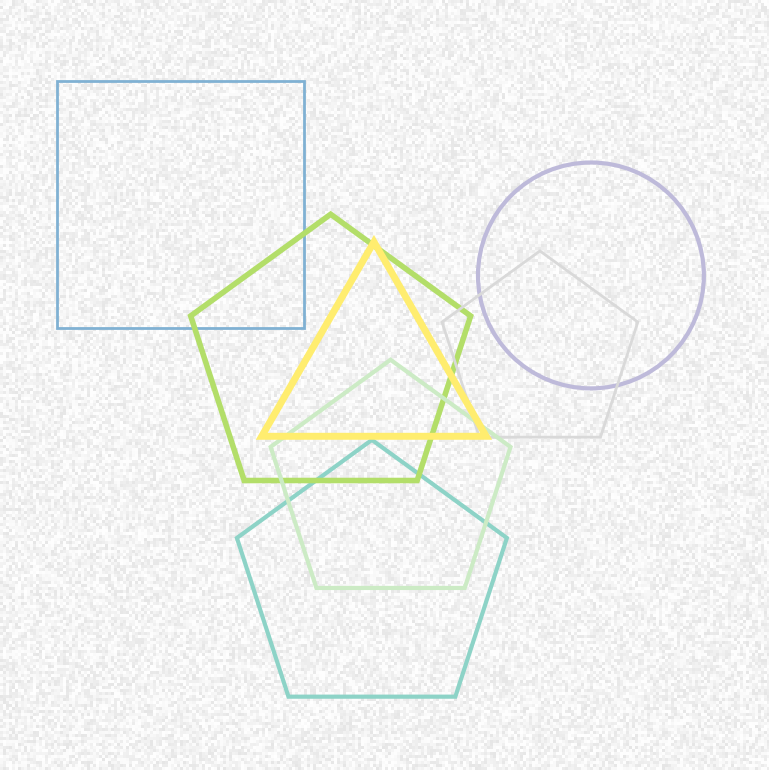[{"shape": "pentagon", "thickness": 1.5, "radius": 0.92, "center": [0.483, 0.244]}, {"shape": "circle", "thickness": 1.5, "radius": 0.73, "center": [0.767, 0.642]}, {"shape": "square", "thickness": 1, "radius": 0.8, "center": [0.234, 0.734]}, {"shape": "pentagon", "thickness": 2, "radius": 0.96, "center": [0.429, 0.531]}, {"shape": "pentagon", "thickness": 1, "radius": 0.67, "center": [0.701, 0.54]}, {"shape": "pentagon", "thickness": 1.5, "radius": 0.82, "center": [0.507, 0.369]}, {"shape": "triangle", "thickness": 2.5, "radius": 0.84, "center": [0.486, 0.518]}]